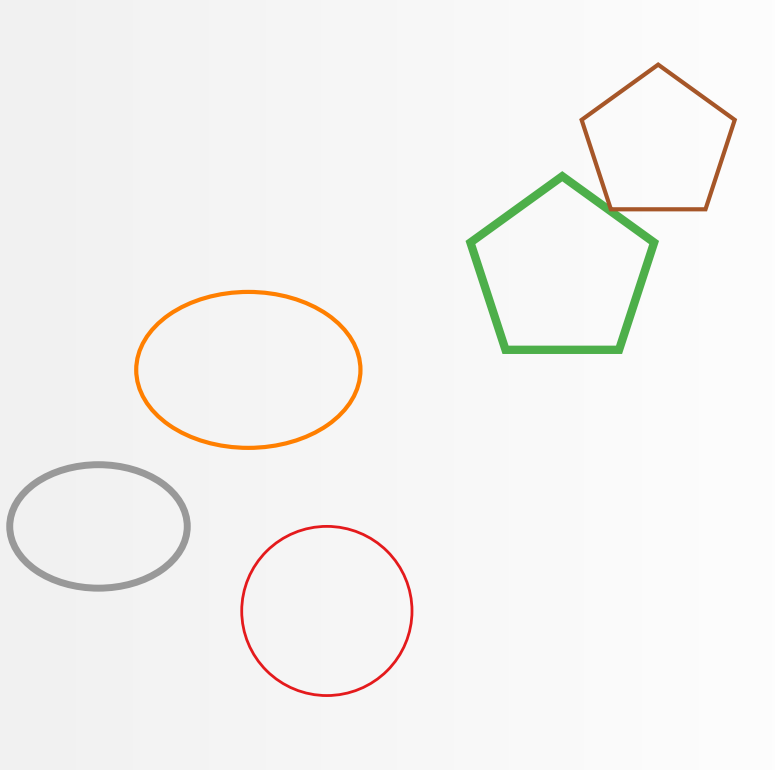[{"shape": "circle", "thickness": 1, "radius": 0.55, "center": [0.422, 0.207]}, {"shape": "pentagon", "thickness": 3, "radius": 0.62, "center": [0.726, 0.647]}, {"shape": "oval", "thickness": 1.5, "radius": 0.72, "center": [0.32, 0.52]}, {"shape": "pentagon", "thickness": 1.5, "radius": 0.52, "center": [0.849, 0.812]}, {"shape": "oval", "thickness": 2.5, "radius": 0.57, "center": [0.127, 0.316]}]